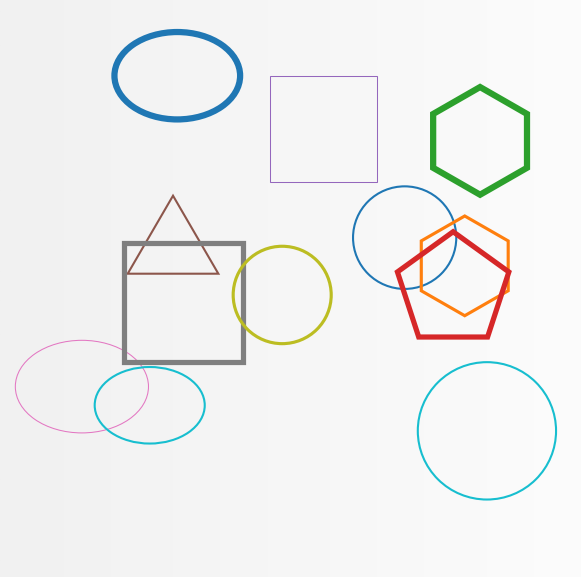[{"shape": "oval", "thickness": 3, "radius": 0.54, "center": [0.305, 0.868]}, {"shape": "circle", "thickness": 1, "radius": 0.44, "center": [0.696, 0.588]}, {"shape": "hexagon", "thickness": 1.5, "radius": 0.43, "center": [0.8, 0.539]}, {"shape": "hexagon", "thickness": 3, "radius": 0.47, "center": [0.826, 0.755]}, {"shape": "pentagon", "thickness": 2.5, "radius": 0.5, "center": [0.78, 0.497]}, {"shape": "square", "thickness": 0.5, "radius": 0.46, "center": [0.557, 0.776]}, {"shape": "triangle", "thickness": 1, "radius": 0.45, "center": [0.298, 0.57]}, {"shape": "oval", "thickness": 0.5, "radius": 0.57, "center": [0.141, 0.33]}, {"shape": "square", "thickness": 2.5, "radius": 0.51, "center": [0.315, 0.475]}, {"shape": "circle", "thickness": 1.5, "radius": 0.42, "center": [0.485, 0.488]}, {"shape": "oval", "thickness": 1, "radius": 0.47, "center": [0.258, 0.297]}, {"shape": "circle", "thickness": 1, "radius": 0.59, "center": [0.838, 0.253]}]